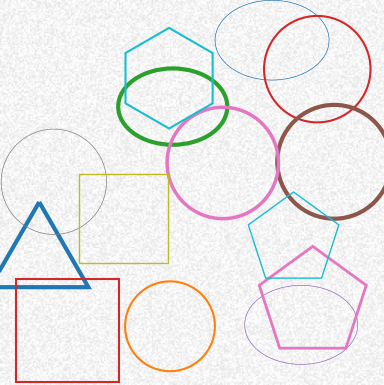[{"shape": "triangle", "thickness": 3, "radius": 0.74, "center": [0.102, 0.328]}, {"shape": "oval", "thickness": 0.5, "radius": 0.74, "center": [0.707, 0.896]}, {"shape": "circle", "thickness": 1.5, "radius": 0.58, "center": [0.442, 0.153]}, {"shape": "oval", "thickness": 3, "radius": 0.71, "center": [0.449, 0.723]}, {"shape": "square", "thickness": 1.5, "radius": 0.67, "center": [0.174, 0.142]}, {"shape": "circle", "thickness": 1.5, "radius": 0.69, "center": [0.824, 0.82]}, {"shape": "oval", "thickness": 0.5, "radius": 0.73, "center": [0.782, 0.156]}, {"shape": "circle", "thickness": 3, "radius": 0.74, "center": [0.868, 0.58]}, {"shape": "pentagon", "thickness": 2, "radius": 0.73, "center": [0.812, 0.214]}, {"shape": "circle", "thickness": 2.5, "radius": 0.72, "center": [0.579, 0.577]}, {"shape": "circle", "thickness": 0.5, "radius": 0.68, "center": [0.14, 0.528]}, {"shape": "square", "thickness": 1, "radius": 0.58, "center": [0.32, 0.433]}, {"shape": "pentagon", "thickness": 1, "radius": 0.62, "center": [0.763, 0.378]}, {"shape": "hexagon", "thickness": 1.5, "radius": 0.65, "center": [0.439, 0.797]}]